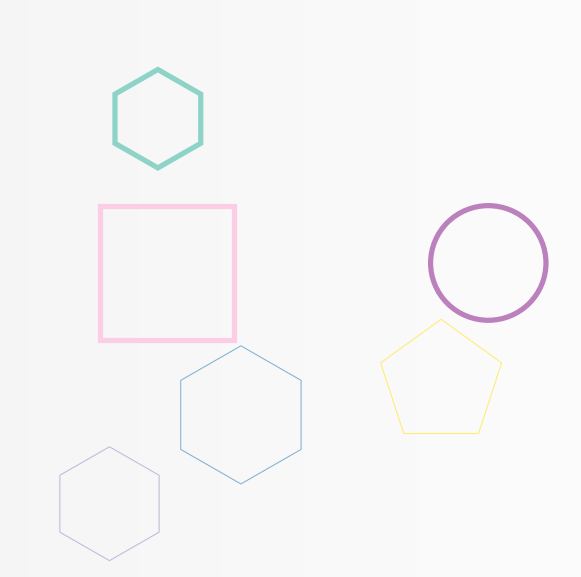[{"shape": "hexagon", "thickness": 2.5, "radius": 0.43, "center": [0.272, 0.794]}, {"shape": "hexagon", "thickness": 0.5, "radius": 0.49, "center": [0.188, 0.127]}, {"shape": "hexagon", "thickness": 0.5, "radius": 0.6, "center": [0.414, 0.281]}, {"shape": "square", "thickness": 2.5, "radius": 0.58, "center": [0.287, 0.527]}, {"shape": "circle", "thickness": 2.5, "radius": 0.5, "center": [0.84, 0.544]}, {"shape": "pentagon", "thickness": 0.5, "radius": 0.55, "center": [0.759, 0.337]}]